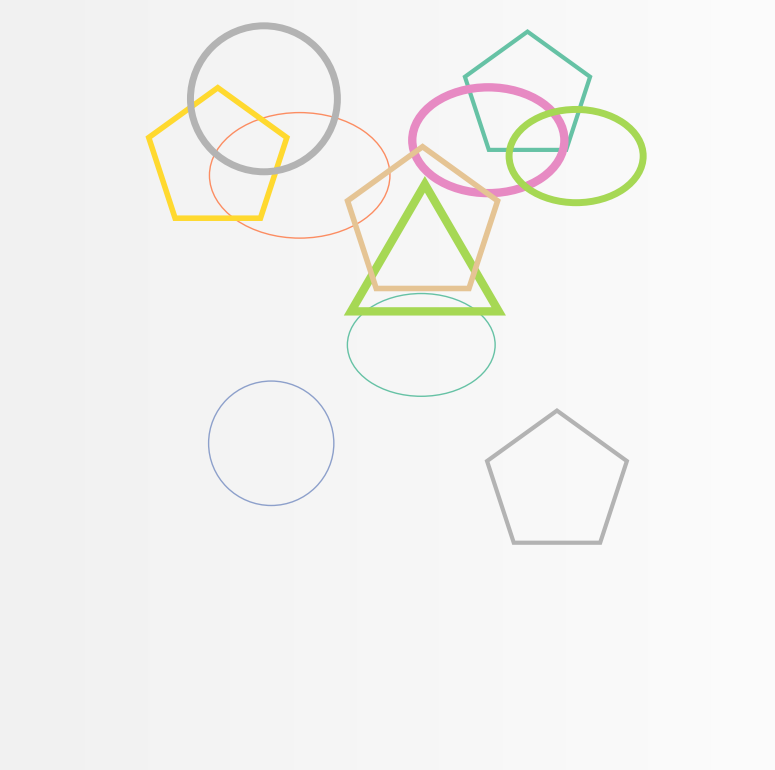[{"shape": "oval", "thickness": 0.5, "radius": 0.48, "center": [0.544, 0.552]}, {"shape": "pentagon", "thickness": 1.5, "radius": 0.42, "center": [0.681, 0.874]}, {"shape": "oval", "thickness": 0.5, "radius": 0.58, "center": [0.387, 0.772]}, {"shape": "circle", "thickness": 0.5, "radius": 0.4, "center": [0.35, 0.424]}, {"shape": "oval", "thickness": 3, "radius": 0.49, "center": [0.63, 0.818]}, {"shape": "oval", "thickness": 2.5, "radius": 0.43, "center": [0.743, 0.797]}, {"shape": "triangle", "thickness": 3, "radius": 0.55, "center": [0.548, 0.651]}, {"shape": "pentagon", "thickness": 2, "radius": 0.47, "center": [0.281, 0.792]}, {"shape": "pentagon", "thickness": 2, "radius": 0.51, "center": [0.545, 0.708]}, {"shape": "circle", "thickness": 2.5, "radius": 0.47, "center": [0.341, 0.872]}, {"shape": "pentagon", "thickness": 1.5, "radius": 0.47, "center": [0.719, 0.372]}]